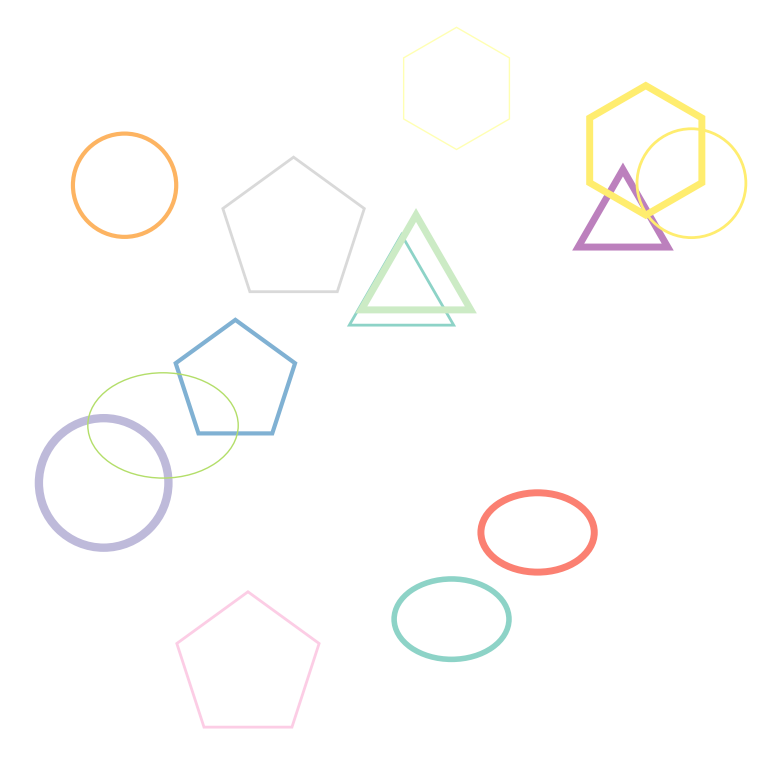[{"shape": "oval", "thickness": 2, "radius": 0.37, "center": [0.586, 0.196]}, {"shape": "triangle", "thickness": 1, "radius": 0.39, "center": [0.521, 0.617]}, {"shape": "hexagon", "thickness": 0.5, "radius": 0.4, "center": [0.593, 0.885]}, {"shape": "circle", "thickness": 3, "radius": 0.42, "center": [0.135, 0.373]}, {"shape": "oval", "thickness": 2.5, "radius": 0.37, "center": [0.698, 0.309]}, {"shape": "pentagon", "thickness": 1.5, "radius": 0.41, "center": [0.306, 0.503]}, {"shape": "circle", "thickness": 1.5, "radius": 0.34, "center": [0.162, 0.759]}, {"shape": "oval", "thickness": 0.5, "radius": 0.49, "center": [0.212, 0.447]}, {"shape": "pentagon", "thickness": 1, "radius": 0.49, "center": [0.322, 0.134]}, {"shape": "pentagon", "thickness": 1, "radius": 0.48, "center": [0.381, 0.699]}, {"shape": "triangle", "thickness": 2.5, "radius": 0.34, "center": [0.809, 0.713]}, {"shape": "triangle", "thickness": 2.5, "radius": 0.41, "center": [0.54, 0.639]}, {"shape": "circle", "thickness": 1, "radius": 0.35, "center": [0.898, 0.762]}, {"shape": "hexagon", "thickness": 2.5, "radius": 0.42, "center": [0.839, 0.805]}]